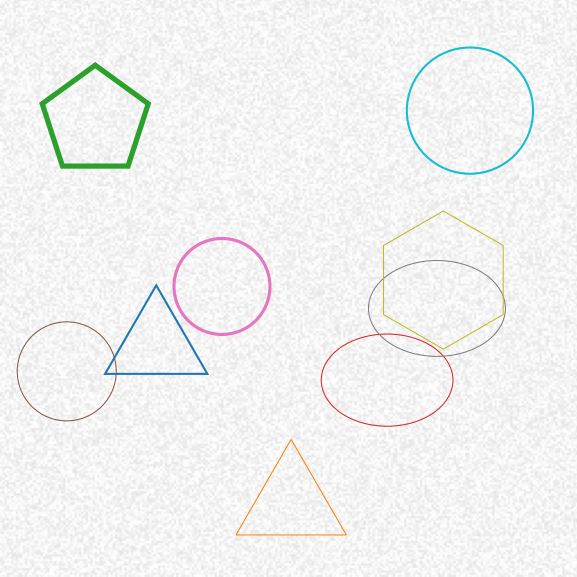[{"shape": "triangle", "thickness": 1, "radius": 0.51, "center": [0.271, 0.403]}, {"shape": "triangle", "thickness": 0.5, "radius": 0.55, "center": [0.504, 0.128]}, {"shape": "pentagon", "thickness": 2.5, "radius": 0.48, "center": [0.165, 0.79]}, {"shape": "oval", "thickness": 0.5, "radius": 0.57, "center": [0.67, 0.341]}, {"shape": "circle", "thickness": 0.5, "radius": 0.43, "center": [0.116, 0.356]}, {"shape": "circle", "thickness": 1.5, "radius": 0.42, "center": [0.384, 0.503]}, {"shape": "oval", "thickness": 0.5, "radius": 0.59, "center": [0.757, 0.465]}, {"shape": "hexagon", "thickness": 0.5, "radius": 0.6, "center": [0.768, 0.514]}, {"shape": "circle", "thickness": 1, "radius": 0.55, "center": [0.814, 0.808]}]